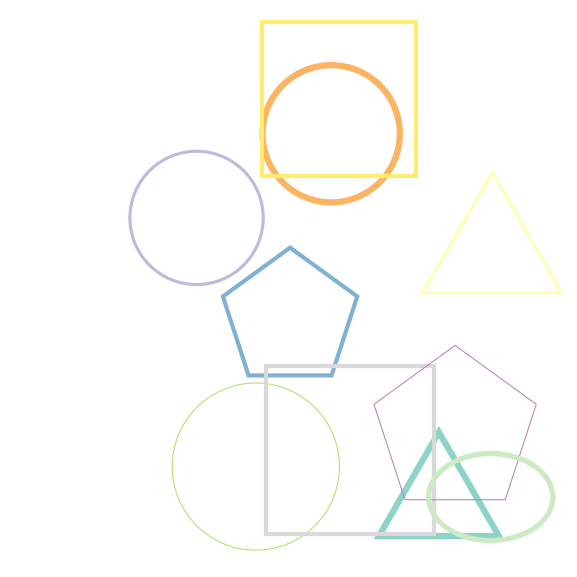[{"shape": "triangle", "thickness": 3, "radius": 0.6, "center": [0.76, 0.131]}, {"shape": "triangle", "thickness": 1.5, "radius": 0.69, "center": [0.852, 0.562]}, {"shape": "circle", "thickness": 1.5, "radius": 0.58, "center": [0.34, 0.622]}, {"shape": "pentagon", "thickness": 2, "radius": 0.61, "center": [0.502, 0.448]}, {"shape": "circle", "thickness": 3, "radius": 0.59, "center": [0.574, 0.768]}, {"shape": "circle", "thickness": 0.5, "radius": 0.72, "center": [0.443, 0.191]}, {"shape": "square", "thickness": 2, "radius": 0.73, "center": [0.606, 0.22]}, {"shape": "pentagon", "thickness": 0.5, "radius": 0.74, "center": [0.788, 0.253]}, {"shape": "oval", "thickness": 2.5, "radius": 0.54, "center": [0.85, 0.139]}, {"shape": "square", "thickness": 2, "radius": 0.67, "center": [0.587, 0.828]}]